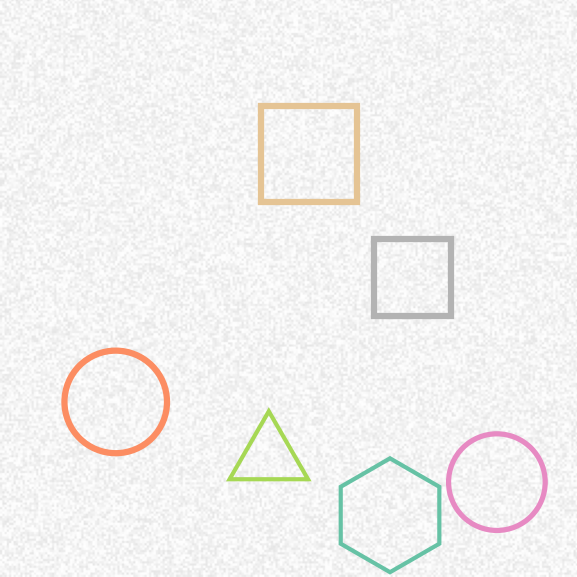[{"shape": "hexagon", "thickness": 2, "radius": 0.49, "center": [0.675, 0.107]}, {"shape": "circle", "thickness": 3, "radius": 0.44, "center": [0.2, 0.303]}, {"shape": "circle", "thickness": 2.5, "radius": 0.42, "center": [0.86, 0.164]}, {"shape": "triangle", "thickness": 2, "radius": 0.39, "center": [0.465, 0.208]}, {"shape": "square", "thickness": 3, "radius": 0.41, "center": [0.535, 0.733]}, {"shape": "square", "thickness": 3, "radius": 0.34, "center": [0.714, 0.519]}]